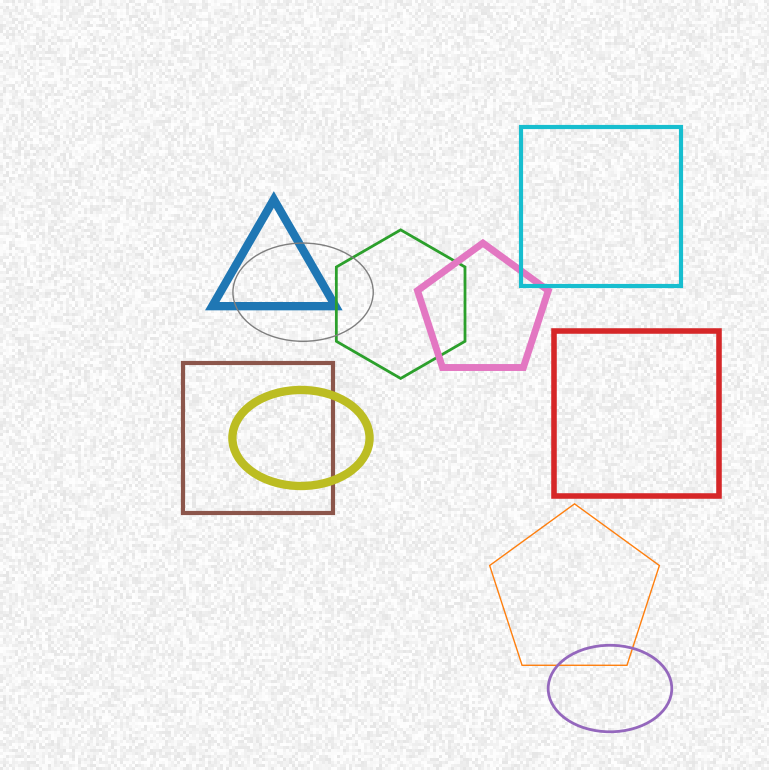[{"shape": "triangle", "thickness": 3, "radius": 0.46, "center": [0.356, 0.649]}, {"shape": "pentagon", "thickness": 0.5, "radius": 0.58, "center": [0.746, 0.23]}, {"shape": "hexagon", "thickness": 1, "radius": 0.48, "center": [0.52, 0.605]}, {"shape": "square", "thickness": 2, "radius": 0.54, "center": [0.827, 0.463]}, {"shape": "oval", "thickness": 1, "radius": 0.4, "center": [0.792, 0.106]}, {"shape": "square", "thickness": 1.5, "radius": 0.49, "center": [0.335, 0.432]}, {"shape": "pentagon", "thickness": 2.5, "radius": 0.45, "center": [0.627, 0.595]}, {"shape": "oval", "thickness": 0.5, "radius": 0.46, "center": [0.394, 0.621]}, {"shape": "oval", "thickness": 3, "radius": 0.45, "center": [0.391, 0.431]}, {"shape": "square", "thickness": 1.5, "radius": 0.52, "center": [0.781, 0.732]}]